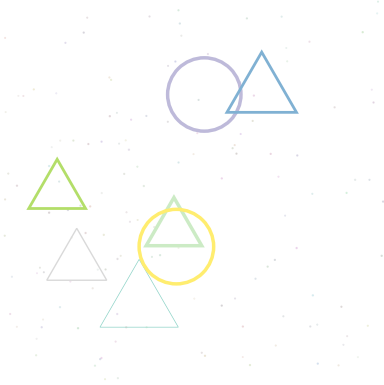[{"shape": "triangle", "thickness": 0.5, "radius": 0.59, "center": [0.361, 0.209]}, {"shape": "circle", "thickness": 2.5, "radius": 0.48, "center": [0.531, 0.755]}, {"shape": "triangle", "thickness": 2, "radius": 0.52, "center": [0.68, 0.76]}, {"shape": "triangle", "thickness": 2, "radius": 0.43, "center": [0.148, 0.501]}, {"shape": "triangle", "thickness": 1, "radius": 0.45, "center": [0.199, 0.317]}, {"shape": "triangle", "thickness": 2.5, "radius": 0.42, "center": [0.452, 0.403]}, {"shape": "circle", "thickness": 2.5, "radius": 0.48, "center": [0.458, 0.359]}]